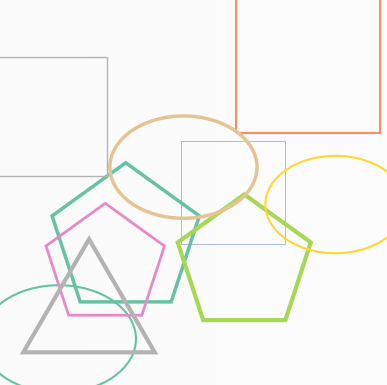[{"shape": "pentagon", "thickness": 2.5, "radius": 1.0, "center": [0.324, 0.377]}, {"shape": "oval", "thickness": 1.5, "radius": 1.0, "center": [0.151, 0.12]}, {"shape": "square", "thickness": 1.5, "radius": 0.93, "center": [0.795, 0.841]}, {"shape": "square", "thickness": 0.5, "radius": 0.67, "center": [0.601, 0.5]}, {"shape": "pentagon", "thickness": 2, "radius": 0.8, "center": [0.272, 0.311]}, {"shape": "pentagon", "thickness": 3, "radius": 0.9, "center": [0.63, 0.315]}, {"shape": "oval", "thickness": 1.5, "radius": 0.9, "center": [0.866, 0.469]}, {"shape": "oval", "thickness": 2.5, "radius": 0.95, "center": [0.473, 0.566]}, {"shape": "triangle", "thickness": 3, "radius": 0.98, "center": [0.23, 0.183]}, {"shape": "square", "thickness": 1, "radius": 0.77, "center": [0.122, 0.697]}]